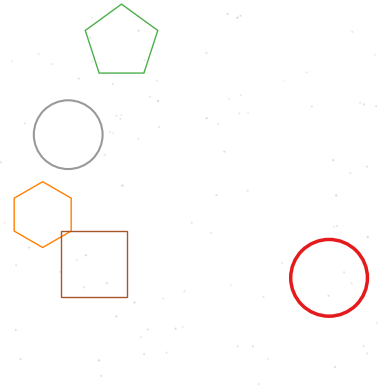[{"shape": "circle", "thickness": 2.5, "radius": 0.5, "center": [0.855, 0.278]}, {"shape": "pentagon", "thickness": 1, "radius": 0.49, "center": [0.316, 0.89]}, {"shape": "hexagon", "thickness": 1, "radius": 0.43, "center": [0.111, 0.443]}, {"shape": "square", "thickness": 1, "radius": 0.43, "center": [0.244, 0.314]}, {"shape": "circle", "thickness": 1.5, "radius": 0.45, "center": [0.177, 0.65]}]